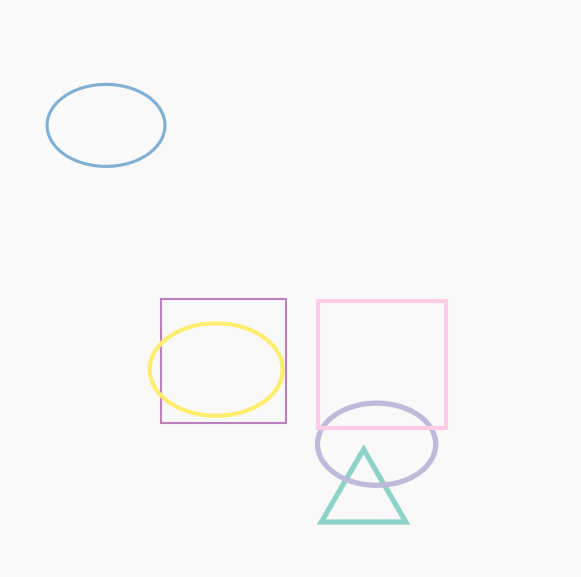[{"shape": "triangle", "thickness": 2.5, "radius": 0.42, "center": [0.626, 0.137]}, {"shape": "oval", "thickness": 2.5, "radius": 0.51, "center": [0.648, 0.23]}, {"shape": "oval", "thickness": 1.5, "radius": 0.51, "center": [0.182, 0.782]}, {"shape": "square", "thickness": 2, "radius": 0.55, "center": [0.657, 0.367]}, {"shape": "square", "thickness": 1, "radius": 0.54, "center": [0.385, 0.374]}, {"shape": "oval", "thickness": 2, "radius": 0.57, "center": [0.372, 0.359]}]